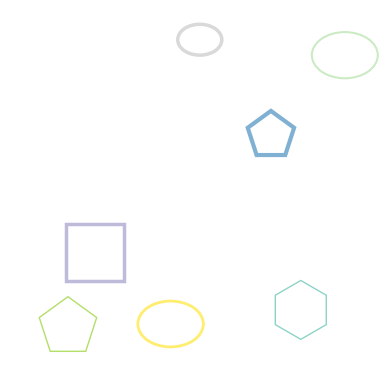[{"shape": "hexagon", "thickness": 1, "radius": 0.38, "center": [0.781, 0.195]}, {"shape": "square", "thickness": 2.5, "radius": 0.37, "center": [0.247, 0.344]}, {"shape": "pentagon", "thickness": 3, "radius": 0.32, "center": [0.704, 0.649]}, {"shape": "pentagon", "thickness": 1, "radius": 0.39, "center": [0.177, 0.151]}, {"shape": "oval", "thickness": 2.5, "radius": 0.29, "center": [0.519, 0.897]}, {"shape": "oval", "thickness": 1.5, "radius": 0.43, "center": [0.896, 0.857]}, {"shape": "oval", "thickness": 2, "radius": 0.43, "center": [0.443, 0.158]}]